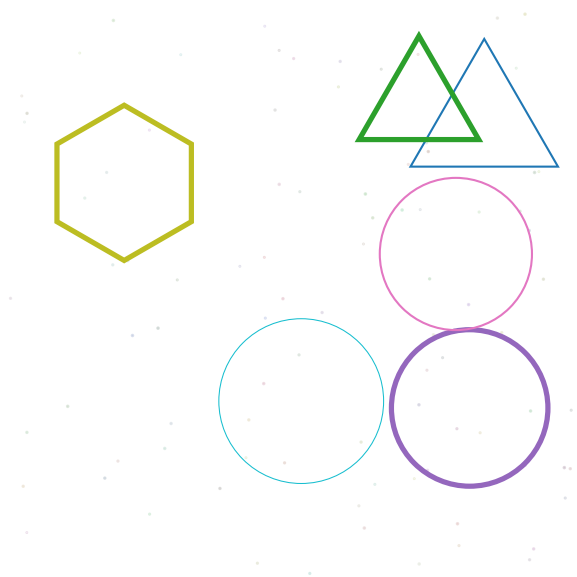[{"shape": "triangle", "thickness": 1, "radius": 0.74, "center": [0.839, 0.784]}, {"shape": "triangle", "thickness": 2.5, "radius": 0.6, "center": [0.725, 0.817]}, {"shape": "circle", "thickness": 2.5, "radius": 0.68, "center": [0.813, 0.293]}, {"shape": "circle", "thickness": 1, "radius": 0.66, "center": [0.789, 0.559]}, {"shape": "hexagon", "thickness": 2.5, "radius": 0.67, "center": [0.215, 0.683]}, {"shape": "circle", "thickness": 0.5, "radius": 0.71, "center": [0.522, 0.305]}]